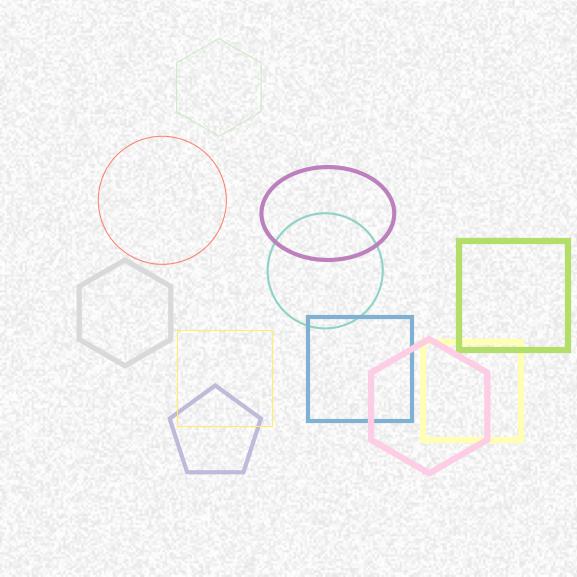[{"shape": "circle", "thickness": 1, "radius": 0.5, "center": [0.563, 0.53]}, {"shape": "square", "thickness": 3, "radius": 0.43, "center": [0.817, 0.323]}, {"shape": "pentagon", "thickness": 2, "radius": 0.42, "center": [0.373, 0.249]}, {"shape": "circle", "thickness": 0.5, "radius": 0.55, "center": [0.281, 0.652]}, {"shape": "square", "thickness": 2, "radius": 0.45, "center": [0.623, 0.36]}, {"shape": "square", "thickness": 3, "radius": 0.47, "center": [0.89, 0.487]}, {"shape": "hexagon", "thickness": 3, "radius": 0.58, "center": [0.743, 0.296]}, {"shape": "hexagon", "thickness": 2.5, "radius": 0.46, "center": [0.216, 0.457]}, {"shape": "oval", "thickness": 2, "radius": 0.57, "center": [0.568, 0.629]}, {"shape": "hexagon", "thickness": 0.5, "radius": 0.42, "center": [0.379, 0.848]}, {"shape": "square", "thickness": 0.5, "radius": 0.41, "center": [0.388, 0.345]}]